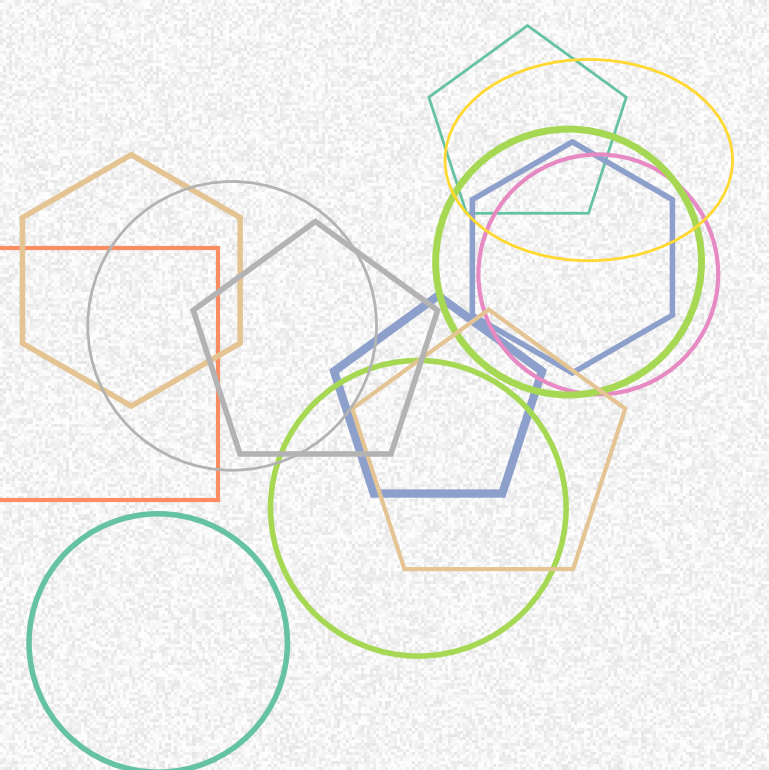[{"shape": "circle", "thickness": 2, "radius": 0.84, "center": [0.205, 0.165]}, {"shape": "pentagon", "thickness": 1, "radius": 0.67, "center": [0.685, 0.832]}, {"shape": "square", "thickness": 1.5, "radius": 0.82, "center": [0.12, 0.514]}, {"shape": "hexagon", "thickness": 2, "radius": 0.75, "center": [0.743, 0.666]}, {"shape": "pentagon", "thickness": 3, "radius": 0.71, "center": [0.569, 0.474]}, {"shape": "circle", "thickness": 1.5, "radius": 0.78, "center": [0.777, 0.644]}, {"shape": "circle", "thickness": 2.5, "radius": 0.86, "center": [0.738, 0.66]}, {"shape": "circle", "thickness": 2, "radius": 0.96, "center": [0.543, 0.34]}, {"shape": "oval", "thickness": 1, "radius": 0.93, "center": [0.765, 0.792]}, {"shape": "hexagon", "thickness": 2, "radius": 0.82, "center": [0.17, 0.636]}, {"shape": "pentagon", "thickness": 1.5, "radius": 0.93, "center": [0.635, 0.412]}, {"shape": "pentagon", "thickness": 2, "radius": 0.83, "center": [0.41, 0.545]}, {"shape": "circle", "thickness": 1, "radius": 0.94, "center": [0.301, 0.577]}]